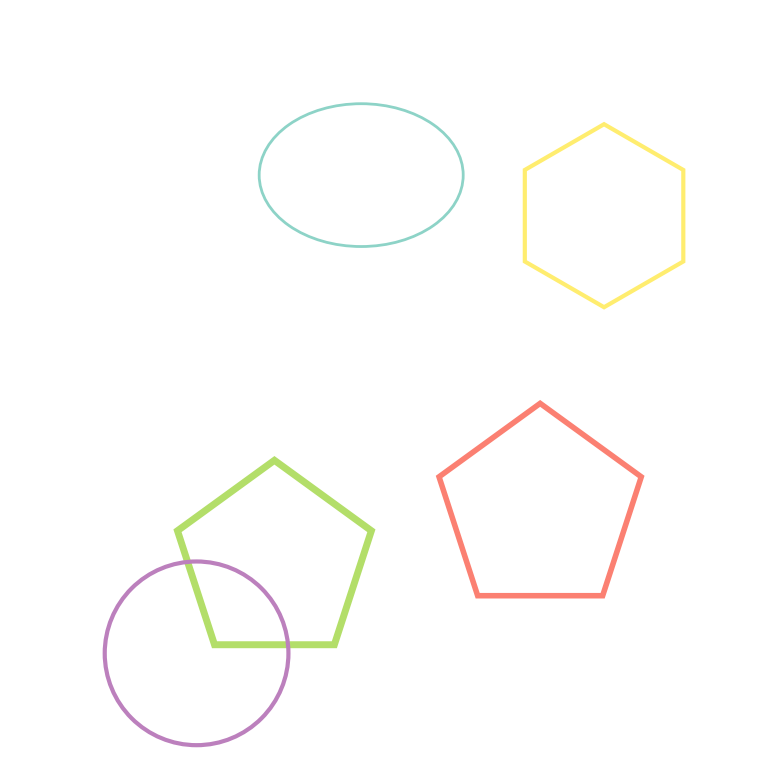[{"shape": "oval", "thickness": 1, "radius": 0.66, "center": [0.469, 0.773]}, {"shape": "pentagon", "thickness": 2, "radius": 0.69, "center": [0.702, 0.338]}, {"shape": "pentagon", "thickness": 2.5, "radius": 0.66, "center": [0.356, 0.27]}, {"shape": "circle", "thickness": 1.5, "radius": 0.6, "center": [0.255, 0.152]}, {"shape": "hexagon", "thickness": 1.5, "radius": 0.59, "center": [0.784, 0.72]}]